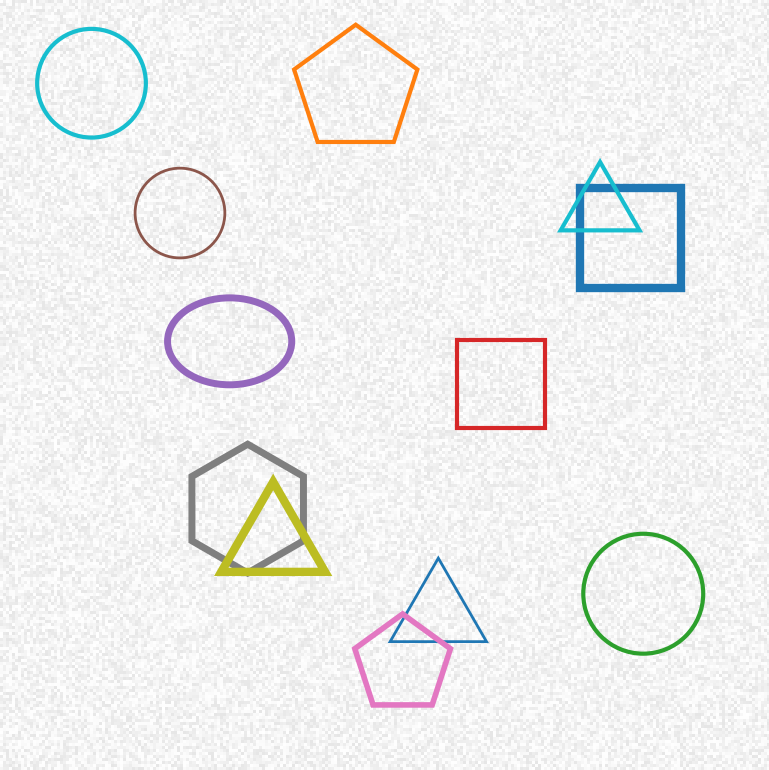[{"shape": "square", "thickness": 3, "radius": 0.33, "center": [0.819, 0.691]}, {"shape": "triangle", "thickness": 1, "radius": 0.36, "center": [0.569, 0.203]}, {"shape": "pentagon", "thickness": 1.5, "radius": 0.42, "center": [0.462, 0.884]}, {"shape": "circle", "thickness": 1.5, "radius": 0.39, "center": [0.835, 0.229]}, {"shape": "square", "thickness": 1.5, "radius": 0.29, "center": [0.651, 0.501]}, {"shape": "oval", "thickness": 2.5, "radius": 0.4, "center": [0.298, 0.557]}, {"shape": "circle", "thickness": 1, "radius": 0.29, "center": [0.234, 0.723]}, {"shape": "pentagon", "thickness": 2, "radius": 0.33, "center": [0.523, 0.137]}, {"shape": "hexagon", "thickness": 2.5, "radius": 0.42, "center": [0.322, 0.339]}, {"shape": "triangle", "thickness": 3, "radius": 0.39, "center": [0.355, 0.296]}, {"shape": "circle", "thickness": 1.5, "radius": 0.35, "center": [0.119, 0.892]}, {"shape": "triangle", "thickness": 1.5, "radius": 0.3, "center": [0.779, 0.73]}]